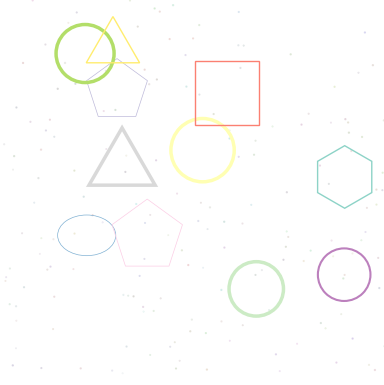[{"shape": "hexagon", "thickness": 1, "radius": 0.41, "center": [0.895, 0.54]}, {"shape": "circle", "thickness": 2.5, "radius": 0.41, "center": [0.526, 0.61]}, {"shape": "pentagon", "thickness": 0.5, "radius": 0.42, "center": [0.304, 0.765]}, {"shape": "square", "thickness": 1, "radius": 0.42, "center": [0.59, 0.759]}, {"shape": "oval", "thickness": 0.5, "radius": 0.38, "center": [0.225, 0.389]}, {"shape": "circle", "thickness": 2.5, "radius": 0.38, "center": [0.221, 0.861]}, {"shape": "pentagon", "thickness": 0.5, "radius": 0.48, "center": [0.382, 0.387]}, {"shape": "triangle", "thickness": 2.5, "radius": 0.5, "center": [0.317, 0.569]}, {"shape": "circle", "thickness": 1.5, "radius": 0.34, "center": [0.894, 0.287]}, {"shape": "circle", "thickness": 2.5, "radius": 0.35, "center": [0.666, 0.25]}, {"shape": "triangle", "thickness": 1, "radius": 0.4, "center": [0.293, 0.877]}]